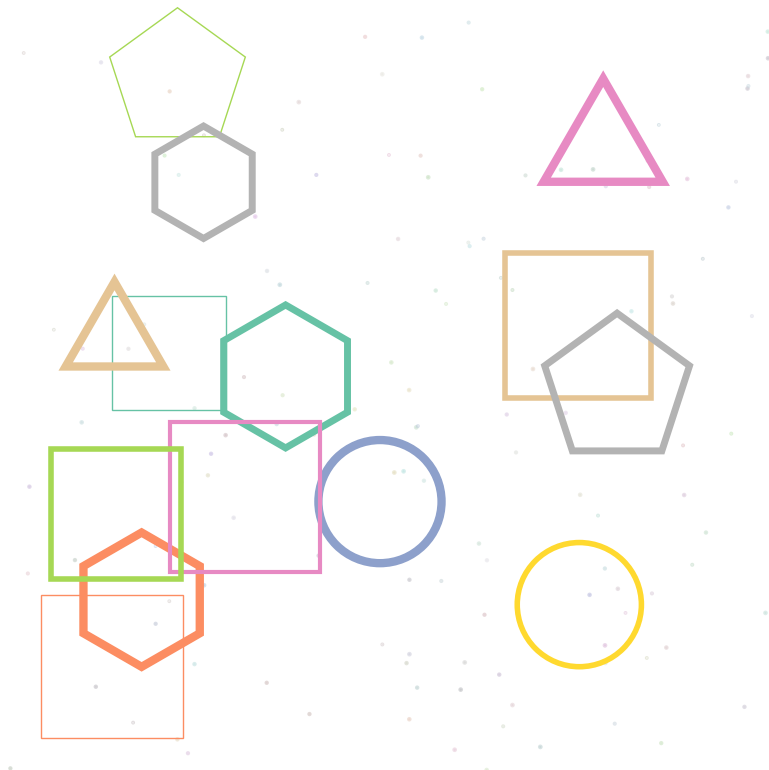[{"shape": "square", "thickness": 0.5, "radius": 0.37, "center": [0.22, 0.542]}, {"shape": "hexagon", "thickness": 2.5, "radius": 0.46, "center": [0.371, 0.511]}, {"shape": "hexagon", "thickness": 3, "radius": 0.44, "center": [0.184, 0.221]}, {"shape": "square", "thickness": 0.5, "radius": 0.46, "center": [0.145, 0.134]}, {"shape": "circle", "thickness": 3, "radius": 0.4, "center": [0.493, 0.349]}, {"shape": "square", "thickness": 1.5, "radius": 0.49, "center": [0.318, 0.355]}, {"shape": "triangle", "thickness": 3, "radius": 0.45, "center": [0.783, 0.809]}, {"shape": "pentagon", "thickness": 0.5, "radius": 0.46, "center": [0.231, 0.897]}, {"shape": "square", "thickness": 2, "radius": 0.42, "center": [0.151, 0.332]}, {"shape": "circle", "thickness": 2, "radius": 0.4, "center": [0.752, 0.215]}, {"shape": "square", "thickness": 2, "radius": 0.47, "center": [0.75, 0.577]}, {"shape": "triangle", "thickness": 3, "radius": 0.37, "center": [0.149, 0.561]}, {"shape": "pentagon", "thickness": 2.5, "radius": 0.49, "center": [0.801, 0.494]}, {"shape": "hexagon", "thickness": 2.5, "radius": 0.37, "center": [0.264, 0.763]}]